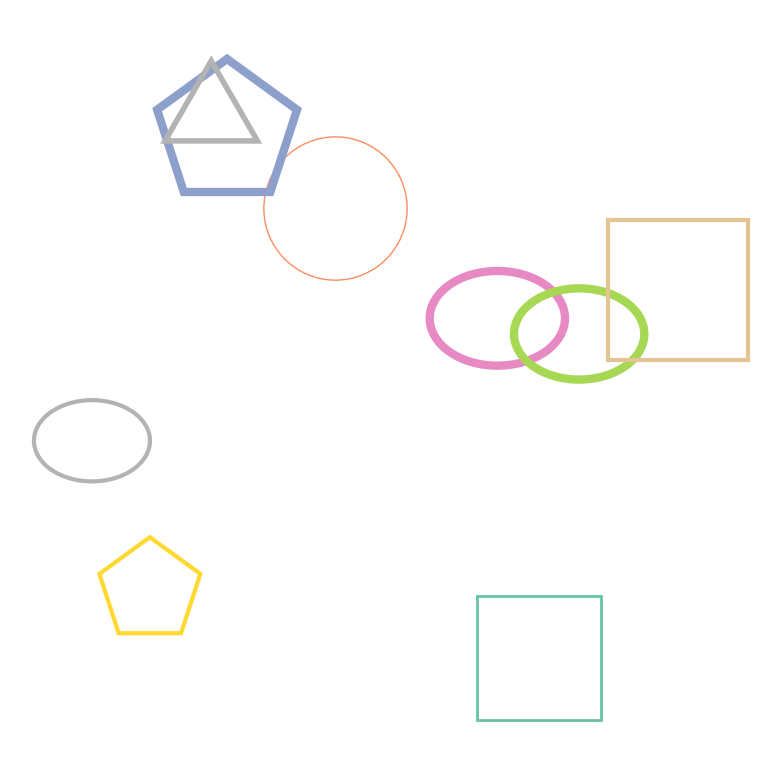[{"shape": "square", "thickness": 1, "radius": 0.4, "center": [0.7, 0.146]}, {"shape": "circle", "thickness": 0.5, "radius": 0.47, "center": [0.436, 0.729]}, {"shape": "pentagon", "thickness": 3, "radius": 0.48, "center": [0.295, 0.828]}, {"shape": "oval", "thickness": 3, "radius": 0.44, "center": [0.646, 0.587]}, {"shape": "oval", "thickness": 3, "radius": 0.42, "center": [0.752, 0.566]}, {"shape": "pentagon", "thickness": 1.5, "radius": 0.34, "center": [0.195, 0.233]}, {"shape": "square", "thickness": 1.5, "radius": 0.45, "center": [0.881, 0.624]}, {"shape": "triangle", "thickness": 2, "radius": 0.35, "center": [0.274, 0.852]}, {"shape": "oval", "thickness": 1.5, "radius": 0.38, "center": [0.119, 0.428]}]